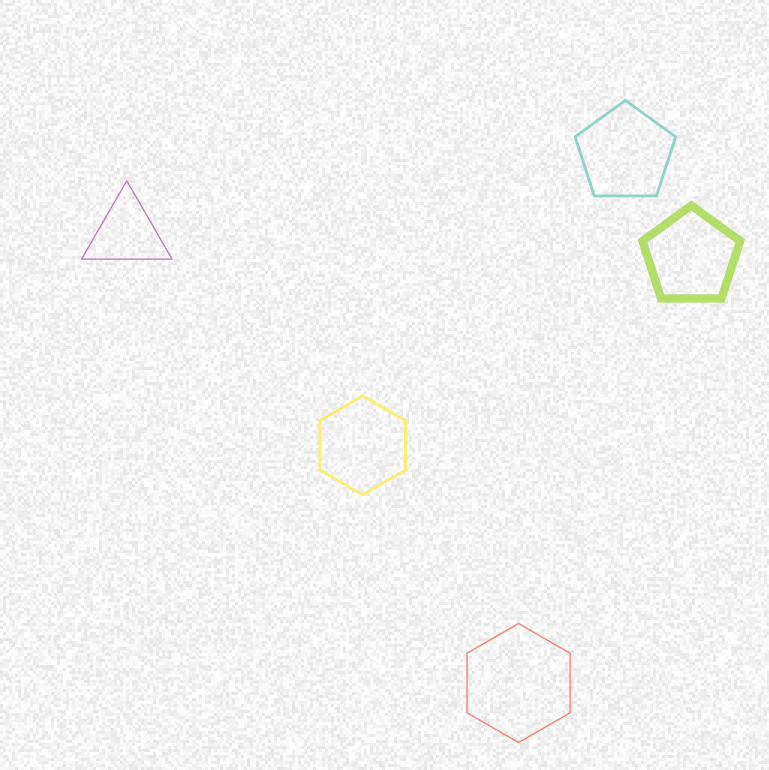[{"shape": "pentagon", "thickness": 1, "radius": 0.34, "center": [0.812, 0.801]}, {"shape": "hexagon", "thickness": 0.5, "radius": 0.39, "center": [0.673, 0.113]}, {"shape": "pentagon", "thickness": 3, "radius": 0.33, "center": [0.898, 0.666]}, {"shape": "triangle", "thickness": 0.5, "radius": 0.34, "center": [0.165, 0.697]}, {"shape": "hexagon", "thickness": 1, "radius": 0.32, "center": [0.471, 0.422]}]